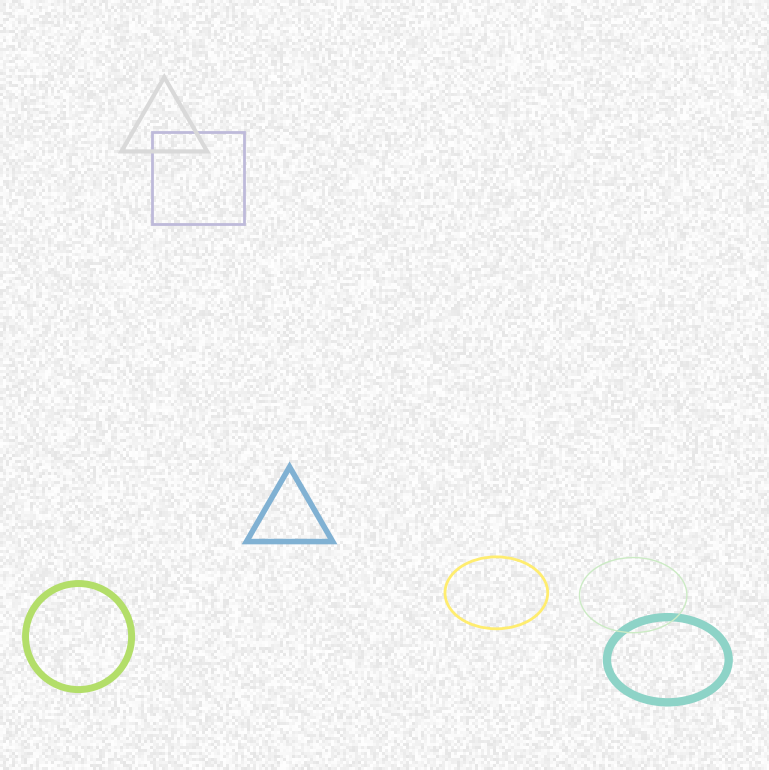[{"shape": "oval", "thickness": 3, "radius": 0.4, "center": [0.867, 0.143]}, {"shape": "square", "thickness": 1, "radius": 0.3, "center": [0.258, 0.769]}, {"shape": "triangle", "thickness": 2, "radius": 0.32, "center": [0.376, 0.329]}, {"shape": "circle", "thickness": 2.5, "radius": 0.34, "center": [0.102, 0.173]}, {"shape": "triangle", "thickness": 1.5, "radius": 0.32, "center": [0.213, 0.835]}, {"shape": "oval", "thickness": 0.5, "radius": 0.35, "center": [0.822, 0.227]}, {"shape": "oval", "thickness": 1, "radius": 0.33, "center": [0.645, 0.23]}]